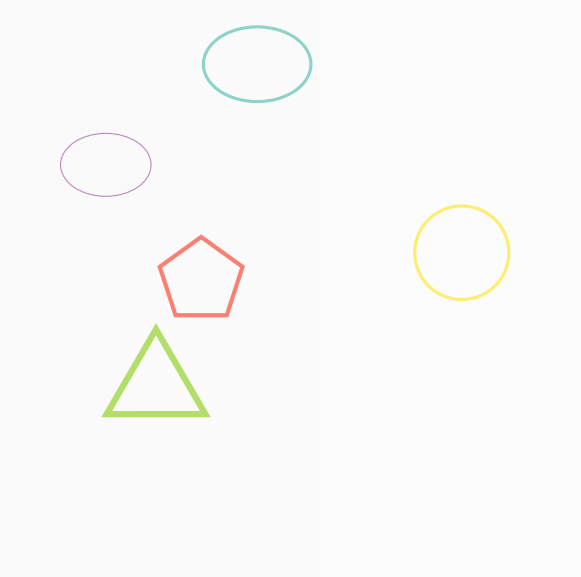[{"shape": "oval", "thickness": 1.5, "radius": 0.46, "center": [0.442, 0.888]}, {"shape": "pentagon", "thickness": 2, "radius": 0.37, "center": [0.346, 0.514]}, {"shape": "triangle", "thickness": 3, "radius": 0.49, "center": [0.268, 0.331]}, {"shape": "oval", "thickness": 0.5, "radius": 0.39, "center": [0.182, 0.714]}, {"shape": "circle", "thickness": 1.5, "radius": 0.41, "center": [0.794, 0.562]}]